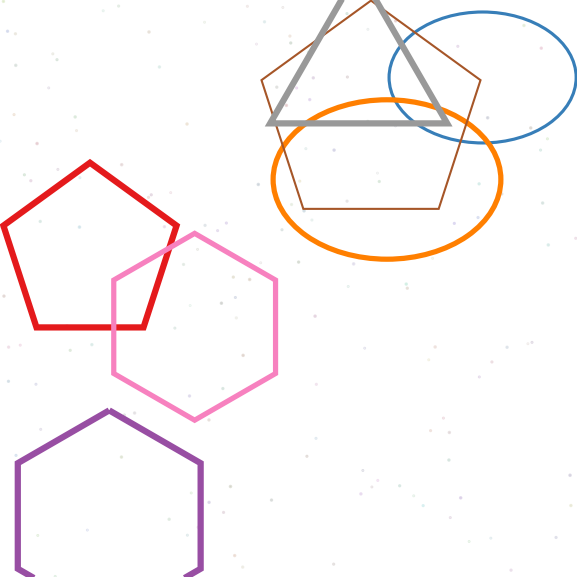[{"shape": "pentagon", "thickness": 3, "radius": 0.79, "center": [0.156, 0.56]}, {"shape": "oval", "thickness": 1.5, "radius": 0.81, "center": [0.836, 0.865]}, {"shape": "hexagon", "thickness": 3, "radius": 0.91, "center": [0.189, 0.106]}, {"shape": "oval", "thickness": 2.5, "radius": 0.99, "center": [0.67, 0.688]}, {"shape": "pentagon", "thickness": 1, "radius": 1.0, "center": [0.642, 0.799]}, {"shape": "hexagon", "thickness": 2.5, "radius": 0.81, "center": [0.337, 0.433]}, {"shape": "triangle", "thickness": 3, "radius": 0.88, "center": [0.621, 0.874]}]